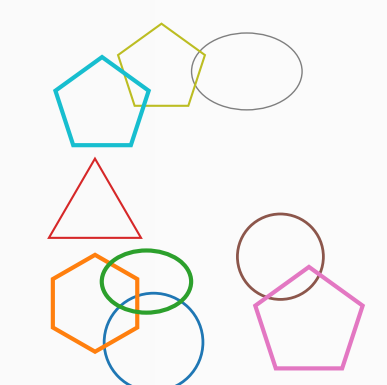[{"shape": "circle", "thickness": 2, "radius": 0.64, "center": [0.396, 0.111]}, {"shape": "hexagon", "thickness": 3, "radius": 0.63, "center": [0.245, 0.212]}, {"shape": "oval", "thickness": 3, "radius": 0.58, "center": [0.378, 0.269]}, {"shape": "triangle", "thickness": 1.5, "radius": 0.69, "center": [0.245, 0.451]}, {"shape": "circle", "thickness": 2, "radius": 0.55, "center": [0.724, 0.333]}, {"shape": "pentagon", "thickness": 3, "radius": 0.73, "center": [0.797, 0.161]}, {"shape": "oval", "thickness": 1, "radius": 0.71, "center": [0.637, 0.814]}, {"shape": "pentagon", "thickness": 1.5, "radius": 0.59, "center": [0.417, 0.821]}, {"shape": "pentagon", "thickness": 3, "radius": 0.63, "center": [0.263, 0.725]}]